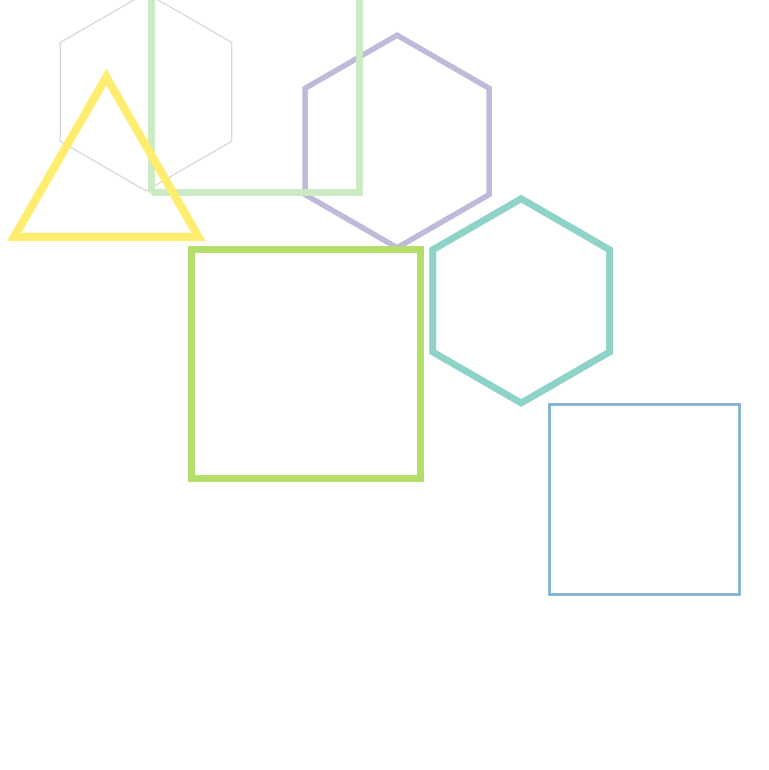[{"shape": "hexagon", "thickness": 2.5, "radius": 0.66, "center": [0.677, 0.609]}, {"shape": "hexagon", "thickness": 2, "radius": 0.69, "center": [0.516, 0.816]}, {"shape": "square", "thickness": 1, "radius": 0.62, "center": [0.836, 0.352]}, {"shape": "square", "thickness": 2.5, "radius": 0.74, "center": [0.397, 0.528]}, {"shape": "hexagon", "thickness": 0.5, "radius": 0.64, "center": [0.19, 0.881]}, {"shape": "square", "thickness": 2.5, "radius": 0.67, "center": [0.331, 0.885]}, {"shape": "triangle", "thickness": 3, "radius": 0.69, "center": [0.138, 0.761]}]